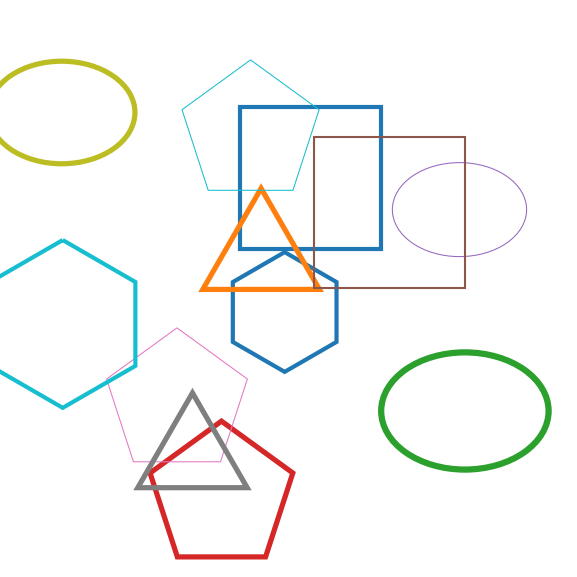[{"shape": "square", "thickness": 2, "radius": 0.61, "center": [0.538, 0.691]}, {"shape": "hexagon", "thickness": 2, "radius": 0.52, "center": [0.493, 0.459]}, {"shape": "triangle", "thickness": 2.5, "radius": 0.58, "center": [0.452, 0.556]}, {"shape": "oval", "thickness": 3, "radius": 0.72, "center": [0.805, 0.288]}, {"shape": "pentagon", "thickness": 2.5, "radius": 0.65, "center": [0.383, 0.14]}, {"shape": "oval", "thickness": 0.5, "radius": 0.58, "center": [0.796, 0.636]}, {"shape": "square", "thickness": 1, "radius": 0.66, "center": [0.674, 0.631]}, {"shape": "pentagon", "thickness": 0.5, "radius": 0.64, "center": [0.306, 0.303]}, {"shape": "triangle", "thickness": 2.5, "radius": 0.55, "center": [0.333, 0.209]}, {"shape": "oval", "thickness": 2.5, "radius": 0.63, "center": [0.107, 0.804]}, {"shape": "pentagon", "thickness": 0.5, "radius": 0.62, "center": [0.434, 0.771]}, {"shape": "hexagon", "thickness": 2, "radius": 0.73, "center": [0.109, 0.438]}]